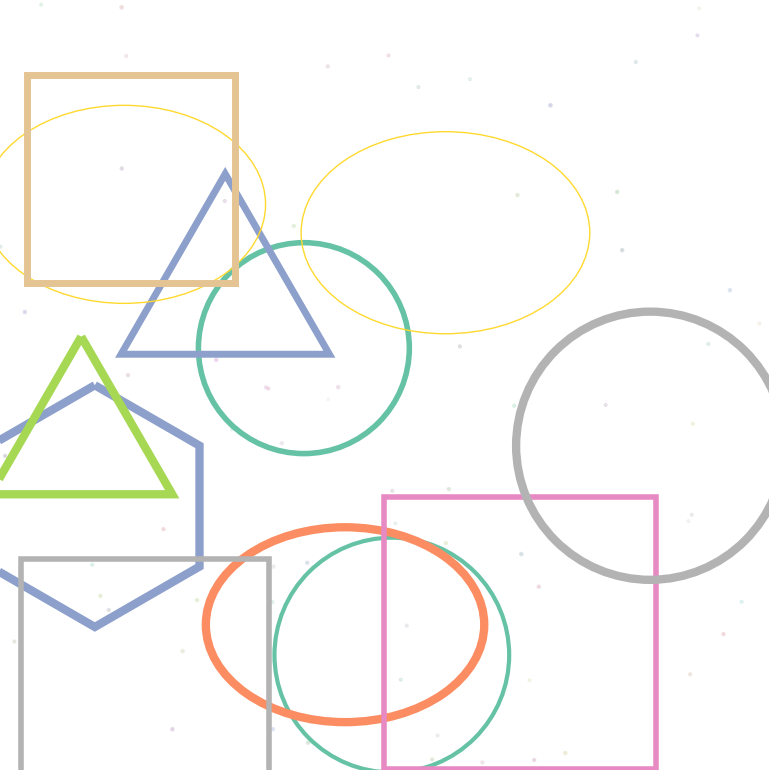[{"shape": "circle", "thickness": 1.5, "radius": 0.76, "center": [0.509, 0.149]}, {"shape": "circle", "thickness": 2, "radius": 0.68, "center": [0.395, 0.548]}, {"shape": "oval", "thickness": 3, "radius": 0.9, "center": [0.448, 0.189]}, {"shape": "hexagon", "thickness": 3, "radius": 0.78, "center": [0.123, 0.343]}, {"shape": "triangle", "thickness": 2.5, "radius": 0.78, "center": [0.292, 0.618]}, {"shape": "square", "thickness": 2, "radius": 0.88, "center": [0.675, 0.178]}, {"shape": "triangle", "thickness": 3, "radius": 0.68, "center": [0.105, 0.426]}, {"shape": "oval", "thickness": 0.5, "radius": 0.92, "center": [0.161, 0.735]}, {"shape": "oval", "thickness": 0.5, "radius": 0.94, "center": [0.579, 0.698]}, {"shape": "square", "thickness": 2.5, "radius": 0.67, "center": [0.17, 0.768]}, {"shape": "circle", "thickness": 3, "radius": 0.87, "center": [0.844, 0.421]}, {"shape": "square", "thickness": 2, "radius": 0.81, "center": [0.188, 0.113]}]